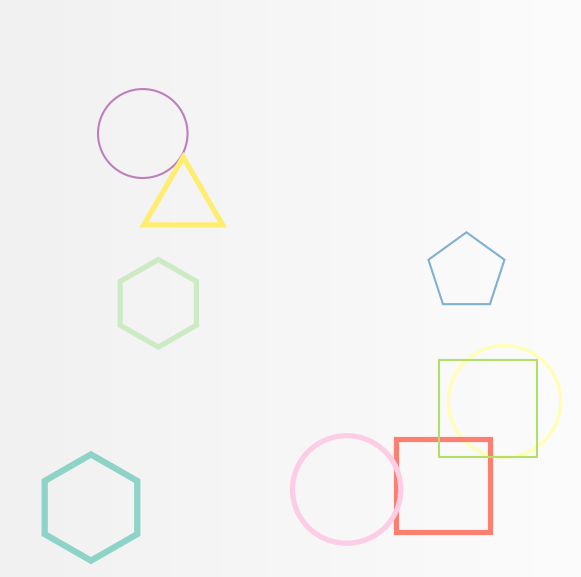[{"shape": "hexagon", "thickness": 3, "radius": 0.46, "center": [0.157, 0.12]}, {"shape": "circle", "thickness": 1.5, "radius": 0.48, "center": [0.868, 0.304]}, {"shape": "square", "thickness": 2.5, "radius": 0.4, "center": [0.762, 0.159]}, {"shape": "pentagon", "thickness": 1, "radius": 0.34, "center": [0.803, 0.528]}, {"shape": "square", "thickness": 1, "radius": 0.42, "center": [0.84, 0.291]}, {"shape": "circle", "thickness": 2.5, "radius": 0.47, "center": [0.596, 0.152]}, {"shape": "circle", "thickness": 1, "radius": 0.39, "center": [0.246, 0.768]}, {"shape": "hexagon", "thickness": 2.5, "radius": 0.38, "center": [0.272, 0.474]}, {"shape": "triangle", "thickness": 2.5, "radius": 0.39, "center": [0.315, 0.649]}]